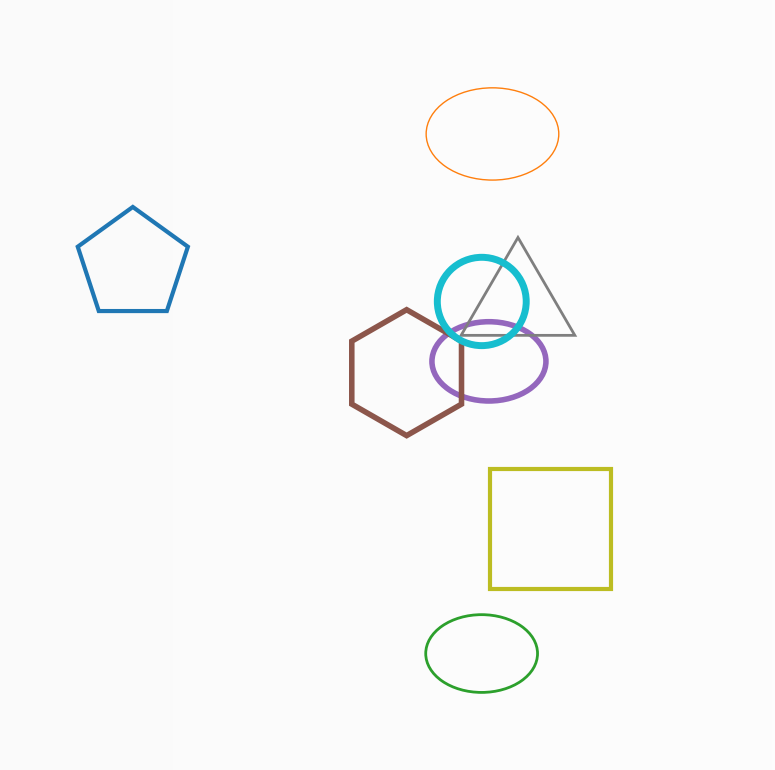[{"shape": "pentagon", "thickness": 1.5, "radius": 0.37, "center": [0.171, 0.656]}, {"shape": "oval", "thickness": 0.5, "radius": 0.43, "center": [0.635, 0.826]}, {"shape": "oval", "thickness": 1, "radius": 0.36, "center": [0.621, 0.151]}, {"shape": "oval", "thickness": 2, "radius": 0.37, "center": [0.631, 0.531]}, {"shape": "hexagon", "thickness": 2, "radius": 0.41, "center": [0.525, 0.516]}, {"shape": "triangle", "thickness": 1, "radius": 0.42, "center": [0.668, 0.607]}, {"shape": "square", "thickness": 1.5, "radius": 0.39, "center": [0.71, 0.313]}, {"shape": "circle", "thickness": 2.5, "radius": 0.29, "center": [0.622, 0.608]}]